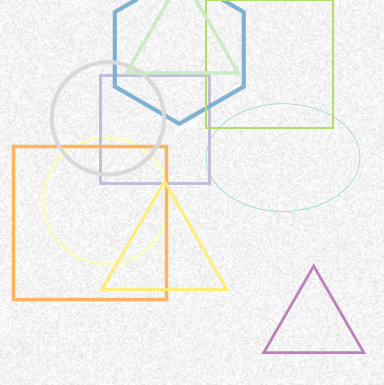[{"shape": "oval", "thickness": 0.5, "radius": 1.0, "center": [0.735, 0.591]}, {"shape": "circle", "thickness": 1.5, "radius": 0.82, "center": [0.276, 0.479]}, {"shape": "square", "thickness": 2, "radius": 0.71, "center": [0.401, 0.665]}, {"shape": "hexagon", "thickness": 3, "radius": 0.97, "center": [0.466, 0.872]}, {"shape": "square", "thickness": 2.5, "radius": 0.99, "center": [0.232, 0.422]}, {"shape": "square", "thickness": 1.5, "radius": 0.83, "center": [0.7, 0.835]}, {"shape": "circle", "thickness": 3, "radius": 0.73, "center": [0.28, 0.693]}, {"shape": "triangle", "thickness": 2, "radius": 0.75, "center": [0.815, 0.159]}, {"shape": "triangle", "thickness": 2.5, "radius": 0.84, "center": [0.474, 0.894]}, {"shape": "triangle", "thickness": 2, "radius": 0.94, "center": [0.427, 0.342]}]